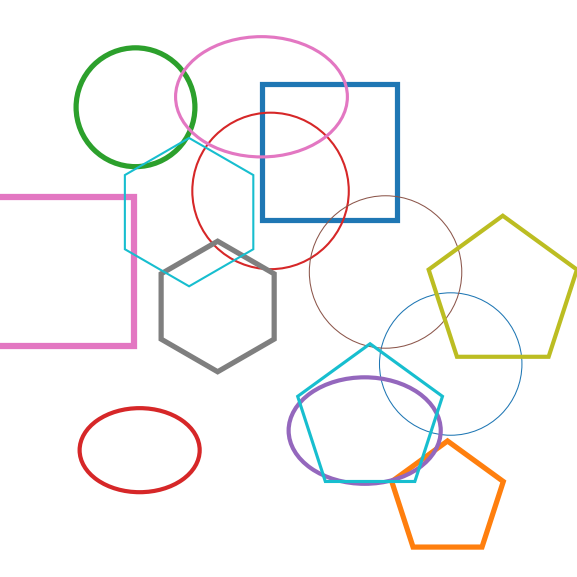[{"shape": "circle", "thickness": 0.5, "radius": 0.62, "center": [0.78, 0.369]}, {"shape": "square", "thickness": 2.5, "radius": 0.58, "center": [0.571, 0.736]}, {"shape": "pentagon", "thickness": 2.5, "radius": 0.51, "center": [0.775, 0.134]}, {"shape": "circle", "thickness": 2.5, "radius": 0.51, "center": [0.235, 0.813]}, {"shape": "circle", "thickness": 1, "radius": 0.68, "center": [0.468, 0.669]}, {"shape": "oval", "thickness": 2, "radius": 0.52, "center": [0.242, 0.22]}, {"shape": "oval", "thickness": 2, "radius": 0.66, "center": [0.631, 0.254]}, {"shape": "circle", "thickness": 0.5, "radius": 0.66, "center": [0.668, 0.528]}, {"shape": "square", "thickness": 3, "radius": 0.64, "center": [0.104, 0.53]}, {"shape": "oval", "thickness": 1.5, "radius": 0.74, "center": [0.453, 0.832]}, {"shape": "hexagon", "thickness": 2.5, "radius": 0.57, "center": [0.377, 0.468]}, {"shape": "pentagon", "thickness": 2, "radius": 0.68, "center": [0.871, 0.491]}, {"shape": "hexagon", "thickness": 1, "radius": 0.64, "center": [0.327, 0.632]}, {"shape": "pentagon", "thickness": 1.5, "radius": 0.66, "center": [0.641, 0.272]}]